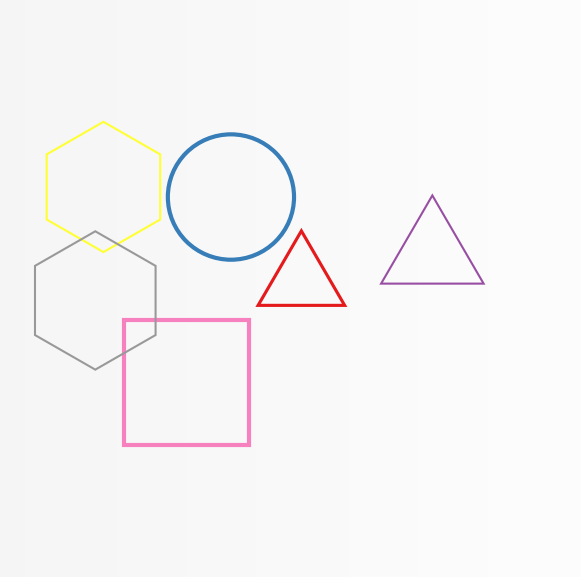[{"shape": "triangle", "thickness": 1.5, "radius": 0.43, "center": [0.519, 0.513]}, {"shape": "circle", "thickness": 2, "radius": 0.54, "center": [0.397, 0.658]}, {"shape": "triangle", "thickness": 1, "radius": 0.51, "center": [0.744, 0.559]}, {"shape": "hexagon", "thickness": 1, "radius": 0.56, "center": [0.178, 0.675]}, {"shape": "square", "thickness": 2, "radius": 0.54, "center": [0.321, 0.337]}, {"shape": "hexagon", "thickness": 1, "radius": 0.6, "center": [0.164, 0.479]}]